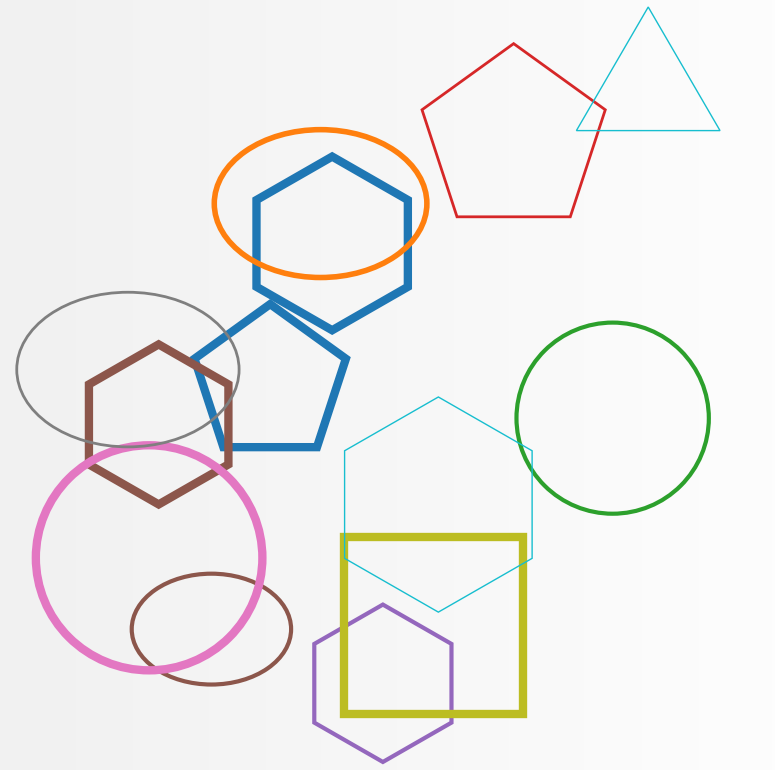[{"shape": "hexagon", "thickness": 3, "radius": 0.56, "center": [0.429, 0.684]}, {"shape": "pentagon", "thickness": 3, "radius": 0.51, "center": [0.349, 0.502]}, {"shape": "oval", "thickness": 2, "radius": 0.69, "center": [0.414, 0.736]}, {"shape": "circle", "thickness": 1.5, "radius": 0.62, "center": [0.791, 0.457]}, {"shape": "pentagon", "thickness": 1, "radius": 0.62, "center": [0.663, 0.819]}, {"shape": "hexagon", "thickness": 1.5, "radius": 0.51, "center": [0.494, 0.113]}, {"shape": "oval", "thickness": 1.5, "radius": 0.51, "center": [0.273, 0.183]}, {"shape": "hexagon", "thickness": 3, "radius": 0.52, "center": [0.205, 0.449]}, {"shape": "circle", "thickness": 3, "radius": 0.73, "center": [0.192, 0.276]}, {"shape": "oval", "thickness": 1, "radius": 0.72, "center": [0.165, 0.52]}, {"shape": "square", "thickness": 3, "radius": 0.58, "center": [0.559, 0.188]}, {"shape": "hexagon", "thickness": 0.5, "radius": 0.7, "center": [0.566, 0.345]}, {"shape": "triangle", "thickness": 0.5, "radius": 0.53, "center": [0.836, 0.884]}]